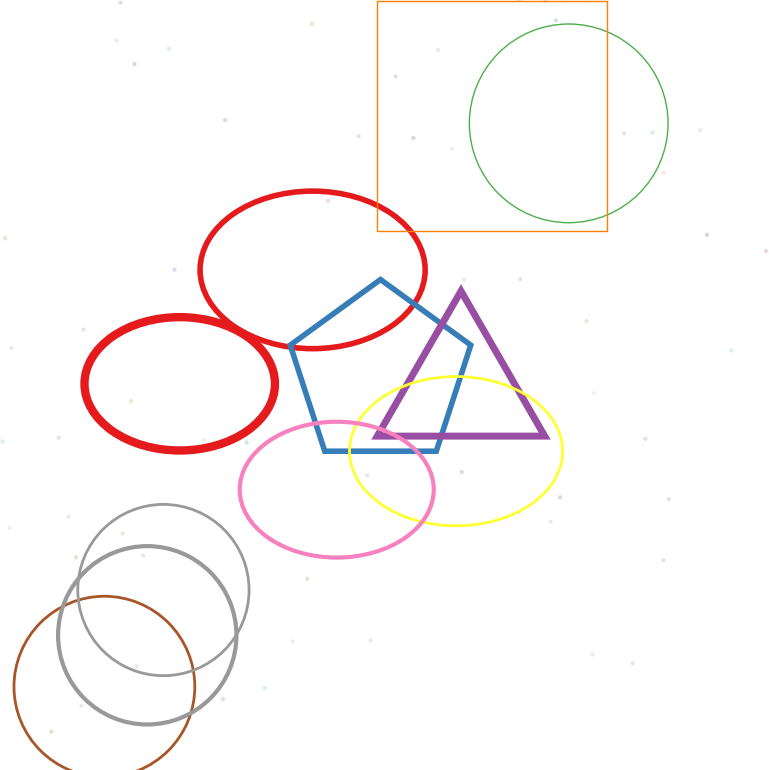[{"shape": "oval", "thickness": 2, "radius": 0.73, "center": [0.406, 0.65]}, {"shape": "oval", "thickness": 3, "radius": 0.62, "center": [0.233, 0.502]}, {"shape": "pentagon", "thickness": 2, "radius": 0.62, "center": [0.494, 0.514]}, {"shape": "circle", "thickness": 0.5, "radius": 0.65, "center": [0.739, 0.84]}, {"shape": "triangle", "thickness": 2.5, "radius": 0.63, "center": [0.599, 0.496]}, {"shape": "square", "thickness": 0.5, "radius": 0.75, "center": [0.638, 0.849]}, {"shape": "oval", "thickness": 1, "radius": 0.69, "center": [0.592, 0.414]}, {"shape": "circle", "thickness": 1, "radius": 0.59, "center": [0.136, 0.108]}, {"shape": "oval", "thickness": 1.5, "radius": 0.63, "center": [0.437, 0.364]}, {"shape": "circle", "thickness": 1, "radius": 0.56, "center": [0.212, 0.234]}, {"shape": "circle", "thickness": 1.5, "radius": 0.58, "center": [0.191, 0.175]}]